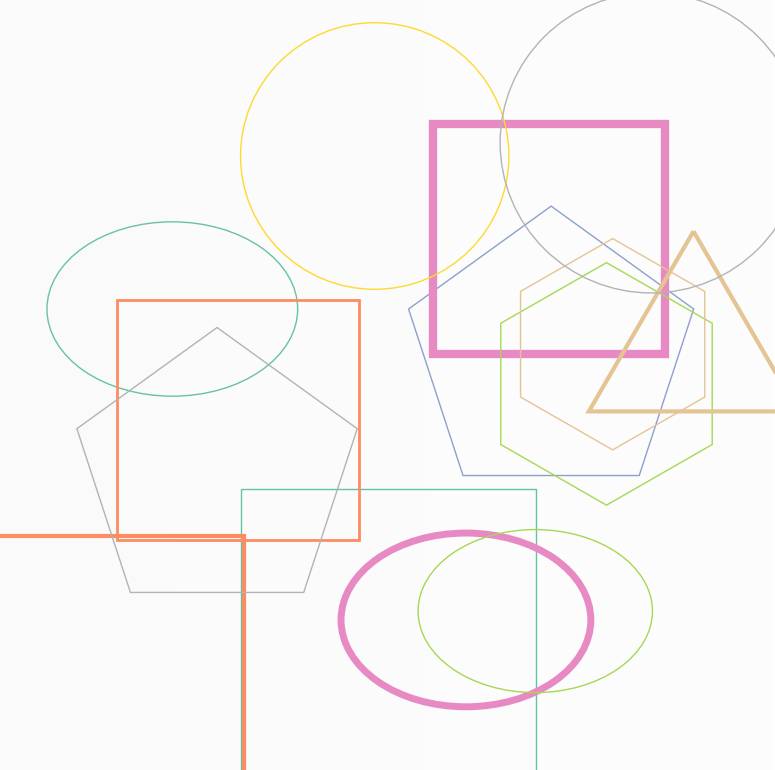[{"shape": "square", "thickness": 0.5, "radius": 0.95, "center": [0.501, 0.175]}, {"shape": "oval", "thickness": 0.5, "radius": 0.81, "center": [0.222, 0.599]}, {"shape": "square", "thickness": 1, "radius": 0.78, "center": [0.307, 0.454]}, {"shape": "square", "thickness": 1.5, "radius": 0.95, "center": [0.124, 0.114]}, {"shape": "pentagon", "thickness": 0.5, "radius": 0.97, "center": [0.711, 0.539]}, {"shape": "oval", "thickness": 2.5, "radius": 0.81, "center": [0.601, 0.195]}, {"shape": "square", "thickness": 3, "radius": 0.75, "center": [0.708, 0.689]}, {"shape": "hexagon", "thickness": 0.5, "radius": 0.79, "center": [0.783, 0.501]}, {"shape": "oval", "thickness": 0.5, "radius": 0.76, "center": [0.691, 0.206]}, {"shape": "circle", "thickness": 0.5, "radius": 0.87, "center": [0.484, 0.797]}, {"shape": "triangle", "thickness": 1.5, "radius": 0.78, "center": [0.895, 0.544]}, {"shape": "hexagon", "thickness": 0.5, "radius": 0.69, "center": [0.791, 0.553]}, {"shape": "circle", "thickness": 0.5, "radius": 0.97, "center": [0.84, 0.815]}, {"shape": "pentagon", "thickness": 0.5, "radius": 0.95, "center": [0.28, 0.384]}]